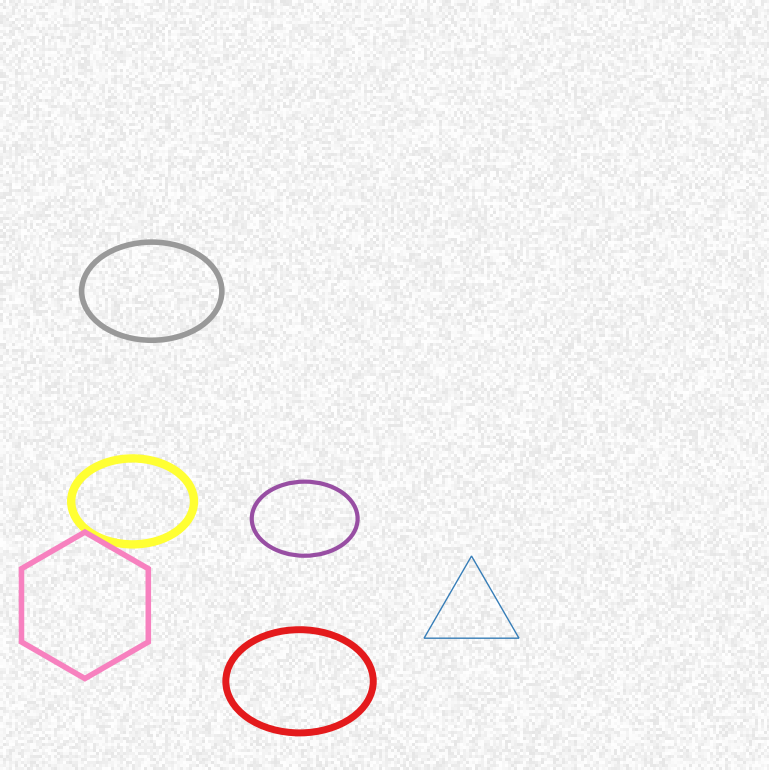[{"shape": "oval", "thickness": 2.5, "radius": 0.48, "center": [0.389, 0.115]}, {"shape": "triangle", "thickness": 0.5, "radius": 0.36, "center": [0.612, 0.207]}, {"shape": "oval", "thickness": 1.5, "radius": 0.34, "center": [0.396, 0.326]}, {"shape": "oval", "thickness": 3, "radius": 0.4, "center": [0.172, 0.349]}, {"shape": "hexagon", "thickness": 2, "radius": 0.48, "center": [0.11, 0.214]}, {"shape": "oval", "thickness": 2, "radius": 0.46, "center": [0.197, 0.622]}]